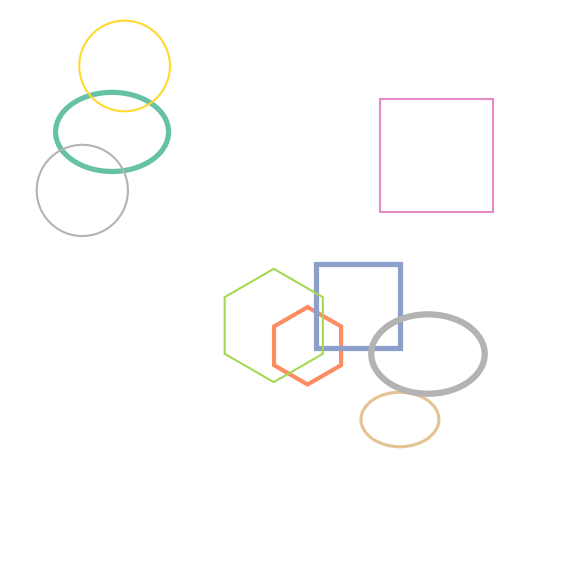[{"shape": "oval", "thickness": 2.5, "radius": 0.49, "center": [0.194, 0.771]}, {"shape": "hexagon", "thickness": 2, "radius": 0.34, "center": [0.533, 0.4]}, {"shape": "square", "thickness": 2.5, "radius": 0.36, "center": [0.62, 0.469]}, {"shape": "square", "thickness": 1, "radius": 0.49, "center": [0.756, 0.729]}, {"shape": "hexagon", "thickness": 1, "radius": 0.49, "center": [0.474, 0.436]}, {"shape": "circle", "thickness": 1, "radius": 0.39, "center": [0.216, 0.885]}, {"shape": "oval", "thickness": 1.5, "radius": 0.34, "center": [0.693, 0.273]}, {"shape": "oval", "thickness": 3, "radius": 0.49, "center": [0.741, 0.386]}, {"shape": "circle", "thickness": 1, "radius": 0.4, "center": [0.143, 0.669]}]